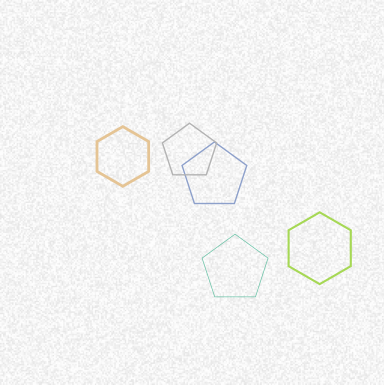[{"shape": "pentagon", "thickness": 0.5, "radius": 0.45, "center": [0.611, 0.302]}, {"shape": "pentagon", "thickness": 1, "radius": 0.44, "center": [0.557, 0.543]}, {"shape": "hexagon", "thickness": 1.5, "radius": 0.47, "center": [0.83, 0.355]}, {"shape": "hexagon", "thickness": 2, "radius": 0.39, "center": [0.319, 0.594]}, {"shape": "pentagon", "thickness": 1, "radius": 0.37, "center": [0.492, 0.606]}]